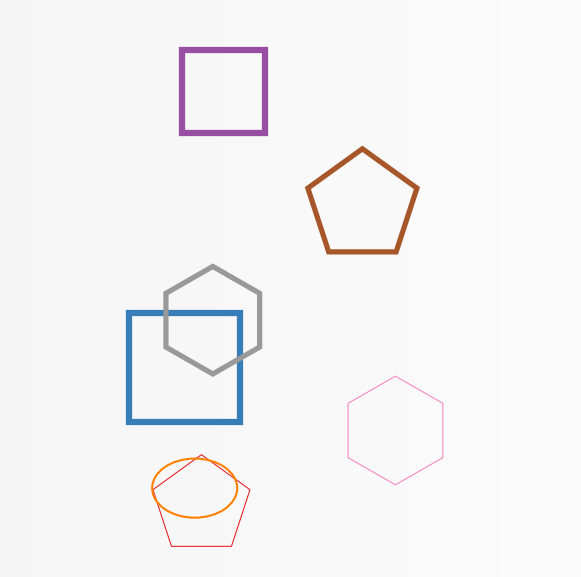[{"shape": "pentagon", "thickness": 0.5, "radius": 0.44, "center": [0.347, 0.124]}, {"shape": "square", "thickness": 3, "radius": 0.48, "center": [0.317, 0.363]}, {"shape": "square", "thickness": 3, "radius": 0.36, "center": [0.385, 0.841]}, {"shape": "oval", "thickness": 1, "radius": 0.37, "center": [0.335, 0.154]}, {"shape": "pentagon", "thickness": 2.5, "radius": 0.49, "center": [0.623, 0.643]}, {"shape": "hexagon", "thickness": 0.5, "radius": 0.47, "center": [0.68, 0.254]}, {"shape": "hexagon", "thickness": 2.5, "radius": 0.47, "center": [0.366, 0.445]}]